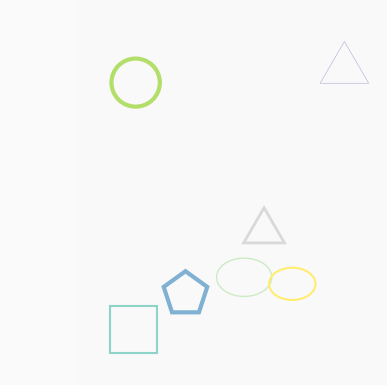[{"shape": "square", "thickness": 1.5, "radius": 0.3, "center": [0.344, 0.144]}, {"shape": "triangle", "thickness": 0.5, "radius": 0.36, "center": [0.889, 0.82]}, {"shape": "pentagon", "thickness": 3, "radius": 0.3, "center": [0.479, 0.237]}, {"shape": "circle", "thickness": 3, "radius": 0.31, "center": [0.35, 0.785]}, {"shape": "triangle", "thickness": 2, "radius": 0.3, "center": [0.681, 0.4]}, {"shape": "oval", "thickness": 1, "radius": 0.36, "center": [0.63, 0.28]}, {"shape": "oval", "thickness": 1.5, "radius": 0.3, "center": [0.754, 0.263]}]